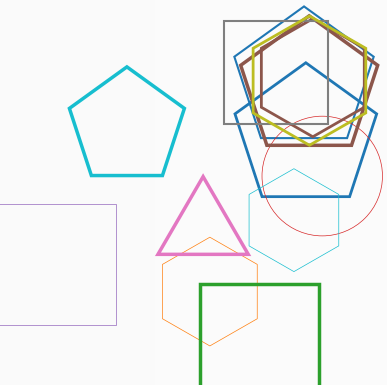[{"shape": "pentagon", "thickness": 2, "radius": 0.96, "center": [0.789, 0.645]}, {"shape": "pentagon", "thickness": 1.5, "radius": 0.95, "center": [0.785, 0.794]}, {"shape": "hexagon", "thickness": 0.5, "radius": 0.71, "center": [0.542, 0.243]}, {"shape": "square", "thickness": 2.5, "radius": 0.77, "center": [0.67, 0.109]}, {"shape": "circle", "thickness": 0.5, "radius": 0.78, "center": [0.832, 0.543]}, {"shape": "square", "thickness": 0.5, "radius": 0.79, "center": [0.14, 0.313]}, {"shape": "pentagon", "thickness": 2.5, "radius": 0.93, "center": [0.798, 0.773]}, {"shape": "hexagon", "thickness": 2, "radius": 0.77, "center": [0.807, 0.798]}, {"shape": "triangle", "thickness": 2.5, "radius": 0.67, "center": [0.524, 0.407]}, {"shape": "square", "thickness": 1.5, "radius": 0.67, "center": [0.712, 0.812]}, {"shape": "hexagon", "thickness": 2, "radius": 0.84, "center": [0.799, 0.791]}, {"shape": "pentagon", "thickness": 2.5, "radius": 0.78, "center": [0.327, 0.67]}, {"shape": "hexagon", "thickness": 0.5, "radius": 0.67, "center": [0.759, 0.428]}]